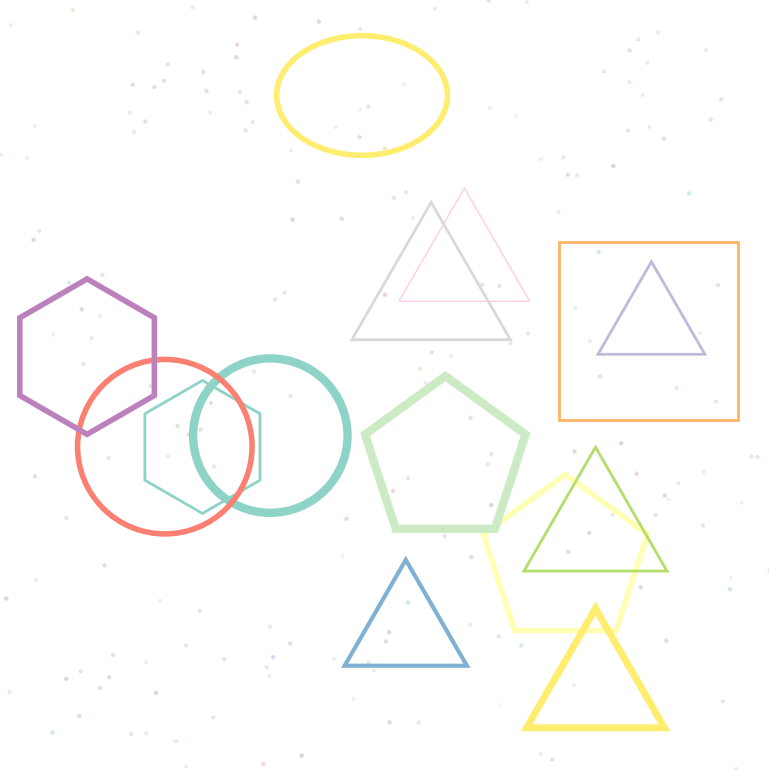[{"shape": "hexagon", "thickness": 1, "radius": 0.43, "center": [0.263, 0.42]}, {"shape": "circle", "thickness": 3, "radius": 0.5, "center": [0.351, 0.434]}, {"shape": "pentagon", "thickness": 2, "radius": 0.56, "center": [0.734, 0.272]}, {"shape": "triangle", "thickness": 1, "radius": 0.4, "center": [0.846, 0.58]}, {"shape": "circle", "thickness": 2, "radius": 0.57, "center": [0.214, 0.42]}, {"shape": "triangle", "thickness": 1.5, "radius": 0.46, "center": [0.527, 0.181]}, {"shape": "square", "thickness": 1, "radius": 0.58, "center": [0.842, 0.57]}, {"shape": "triangle", "thickness": 1, "radius": 0.54, "center": [0.773, 0.312]}, {"shape": "triangle", "thickness": 0.5, "radius": 0.49, "center": [0.603, 0.658]}, {"shape": "triangle", "thickness": 1, "radius": 0.59, "center": [0.56, 0.618]}, {"shape": "hexagon", "thickness": 2, "radius": 0.5, "center": [0.113, 0.537]}, {"shape": "pentagon", "thickness": 3, "radius": 0.55, "center": [0.578, 0.402]}, {"shape": "oval", "thickness": 2, "radius": 0.55, "center": [0.47, 0.876]}, {"shape": "triangle", "thickness": 2.5, "radius": 0.52, "center": [0.773, 0.106]}]